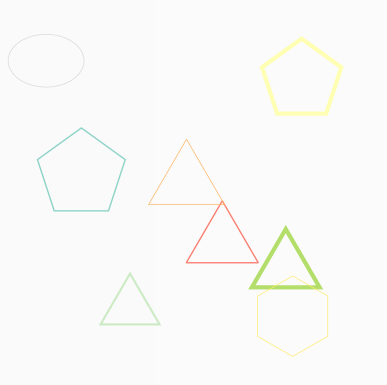[{"shape": "pentagon", "thickness": 1, "radius": 0.6, "center": [0.21, 0.549]}, {"shape": "pentagon", "thickness": 3, "radius": 0.54, "center": [0.778, 0.792]}, {"shape": "triangle", "thickness": 1, "radius": 0.54, "center": [0.574, 0.371]}, {"shape": "triangle", "thickness": 0.5, "radius": 0.57, "center": [0.481, 0.525]}, {"shape": "triangle", "thickness": 3, "radius": 0.5, "center": [0.737, 0.304]}, {"shape": "oval", "thickness": 0.5, "radius": 0.49, "center": [0.119, 0.842]}, {"shape": "triangle", "thickness": 1.5, "radius": 0.44, "center": [0.336, 0.201]}, {"shape": "hexagon", "thickness": 0.5, "radius": 0.52, "center": [0.755, 0.179]}]